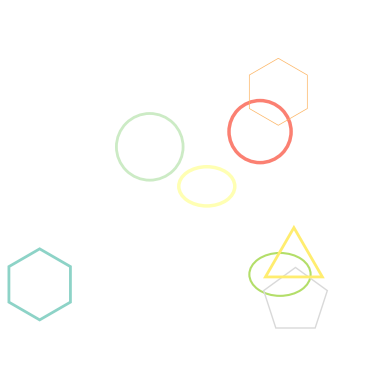[{"shape": "hexagon", "thickness": 2, "radius": 0.46, "center": [0.103, 0.261]}, {"shape": "oval", "thickness": 2.5, "radius": 0.36, "center": [0.537, 0.516]}, {"shape": "circle", "thickness": 2.5, "radius": 0.4, "center": [0.675, 0.658]}, {"shape": "hexagon", "thickness": 0.5, "radius": 0.43, "center": [0.723, 0.762]}, {"shape": "oval", "thickness": 1.5, "radius": 0.4, "center": [0.727, 0.287]}, {"shape": "pentagon", "thickness": 1, "radius": 0.43, "center": [0.768, 0.218]}, {"shape": "circle", "thickness": 2, "radius": 0.43, "center": [0.389, 0.619]}, {"shape": "triangle", "thickness": 2, "radius": 0.43, "center": [0.763, 0.323]}]